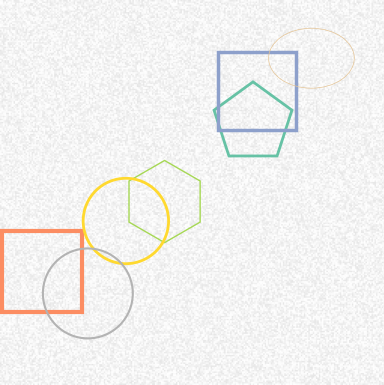[{"shape": "pentagon", "thickness": 2, "radius": 0.53, "center": [0.657, 0.681]}, {"shape": "square", "thickness": 3, "radius": 0.52, "center": [0.109, 0.295]}, {"shape": "square", "thickness": 2.5, "radius": 0.5, "center": [0.668, 0.763]}, {"shape": "hexagon", "thickness": 1, "radius": 0.53, "center": [0.427, 0.476]}, {"shape": "circle", "thickness": 2, "radius": 0.55, "center": [0.327, 0.426]}, {"shape": "oval", "thickness": 0.5, "radius": 0.56, "center": [0.809, 0.849]}, {"shape": "circle", "thickness": 1.5, "radius": 0.58, "center": [0.228, 0.238]}]